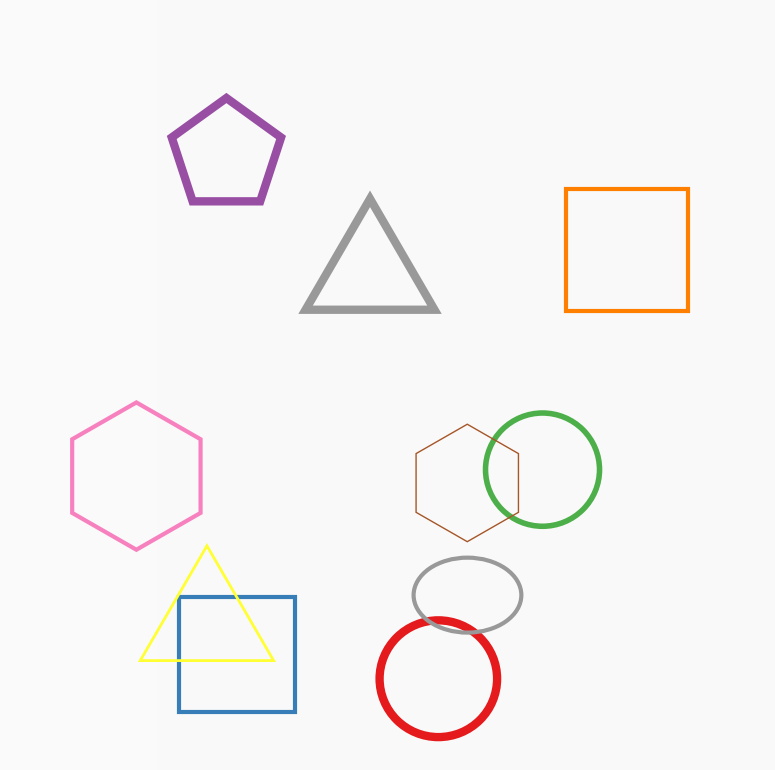[{"shape": "circle", "thickness": 3, "radius": 0.38, "center": [0.566, 0.119]}, {"shape": "square", "thickness": 1.5, "radius": 0.37, "center": [0.305, 0.15]}, {"shape": "circle", "thickness": 2, "radius": 0.37, "center": [0.7, 0.39]}, {"shape": "pentagon", "thickness": 3, "radius": 0.37, "center": [0.292, 0.799]}, {"shape": "square", "thickness": 1.5, "radius": 0.4, "center": [0.809, 0.675]}, {"shape": "triangle", "thickness": 1, "radius": 0.5, "center": [0.267, 0.192]}, {"shape": "hexagon", "thickness": 0.5, "radius": 0.38, "center": [0.603, 0.373]}, {"shape": "hexagon", "thickness": 1.5, "radius": 0.48, "center": [0.176, 0.382]}, {"shape": "triangle", "thickness": 3, "radius": 0.48, "center": [0.477, 0.646]}, {"shape": "oval", "thickness": 1.5, "radius": 0.35, "center": [0.603, 0.227]}]